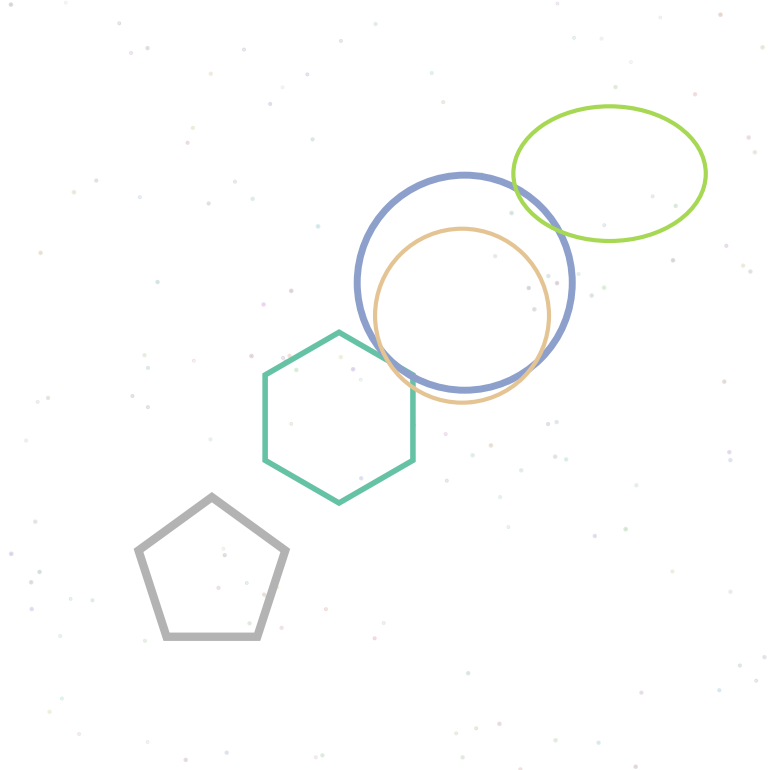[{"shape": "hexagon", "thickness": 2, "radius": 0.55, "center": [0.44, 0.458]}, {"shape": "circle", "thickness": 2.5, "radius": 0.7, "center": [0.604, 0.633]}, {"shape": "oval", "thickness": 1.5, "radius": 0.62, "center": [0.792, 0.774]}, {"shape": "circle", "thickness": 1.5, "radius": 0.56, "center": [0.6, 0.59]}, {"shape": "pentagon", "thickness": 3, "radius": 0.5, "center": [0.275, 0.254]}]